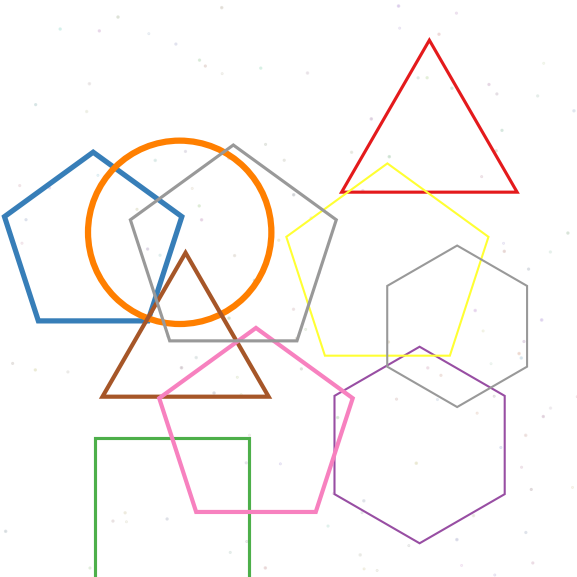[{"shape": "triangle", "thickness": 1.5, "radius": 0.88, "center": [0.743, 0.754]}, {"shape": "pentagon", "thickness": 2.5, "radius": 0.81, "center": [0.161, 0.574]}, {"shape": "square", "thickness": 1.5, "radius": 0.67, "center": [0.298, 0.107]}, {"shape": "hexagon", "thickness": 1, "radius": 0.85, "center": [0.727, 0.229]}, {"shape": "circle", "thickness": 3, "radius": 0.79, "center": [0.311, 0.597]}, {"shape": "pentagon", "thickness": 1, "radius": 0.92, "center": [0.671, 0.532]}, {"shape": "triangle", "thickness": 2, "radius": 0.83, "center": [0.321, 0.395]}, {"shape": "pentagon", "thickness": 2, "radius": 0.88, "center": [0.443, 0.255]}, {"shape": "pentagon", "thickness": 1.5, "radius": 0.94, "center": [0.404, 0.561]}, {"shape": "hexagon", "thickness": 1, "radius": 0.7, "center": [0.792, 0.434]}]